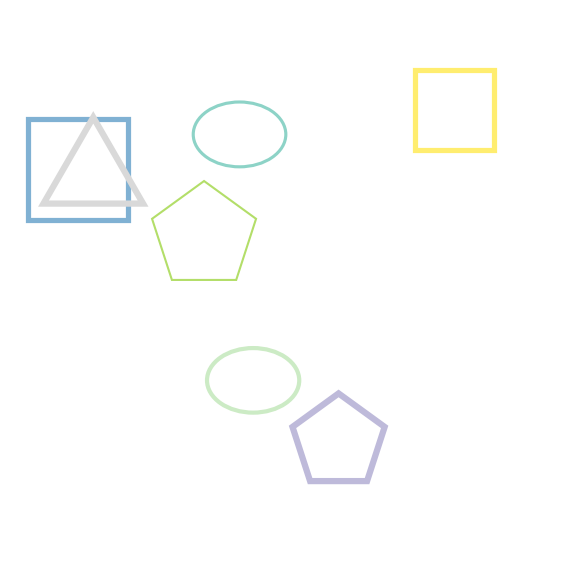[{"shape": "oval", "thickness": 1.5, "radius": 0.4, "center": [0.415, 0.766]}, {"shape": "pentagon", "thickness": 3, "radius": 0.42, "center": [0.586, 0.234]}, {"shape": "square", "thickness": 2.5, "radius": 0.44, "center": [0.135, 0.705]}, {"shape": "pentagon", "thickness": 1, "radius": 0.47, "center": [0.353, 0.591]}, {"shape": "triangle", "thickness": 3, "radius": 0.5, "center": [0.162, 0.696]}, {"shape": "oval", "thickness": 2, "radius": 0.4, "center": [0.438, 0.341]}, {"shape": "square", "thickness": 2.5, "radius": 0.34, "center": [0.787, 0.809]}]